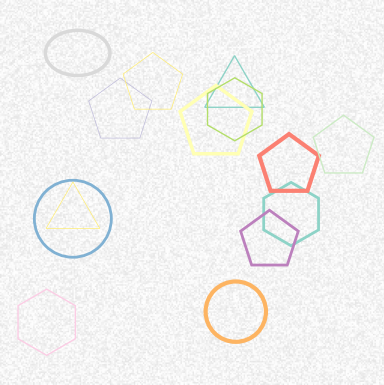[{"shape": "hexagon", "thickness": 2, "radius": 0.41, "center": [0.756, 0.444]}, {"shape": "triangle", "thickness": 1, "radius": 0.45, "center": [0.609, 0.766]}, {"shape": "pentagon", "thickness": 2.5, "radius": 0.49, "center": [0.561, 0.68]}, {"shape": "pentagon", "thickness": 0.5, "radius": 0.43, "center": [0.312, 0.711]}, {"shape": "pentagon", "thickness": 3, "radius": 0.41, "center": [0.751, 0.57]}, {"shape": "circle", "thickness": 2, "radius": 0.5, "center": [0.189, 0.432]}, {"shape": "circle", "thickness": 3, "radius": 0.39, "center": [0.612, 0.19]}, {"shape": "hexagon", "thickness": 1, "radius": 0.41, "center": [0.61, 0.716]}, {"shape": "hexagon", "thickness": 1, "radius": 0.43, "center": [0.121, 0.163]}, {"shape": "oval", "thickness": 2.5, "radius": 0.42, "center": [0.202, 0.862]}, {"shape": "pentagon", "thickness": 2, "radius": 0.39, "center": [0.7, 0.375]}, {"shape": "pentagon", "thickness": 1, "radius": 0.41, "center": [0.893, 0.618]}, {"shape": "triangle", "thickness": 0.5, "radius": 0.4, "center": [0.189, 0.447]}, {"shape": "pentagon", "thickness": 0.5, "radius": 0.41, "center": [0.397, 0.782]}]